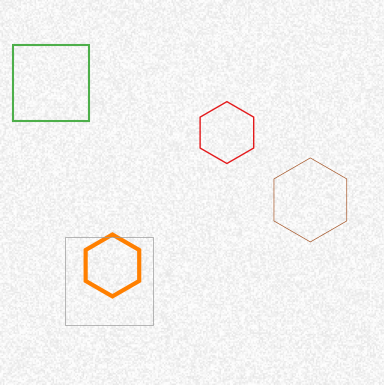[{"shape": "hexagon", "thickness": 1, "radius": 0.4, "center": [0.589, 0.656]}, {"shape": "square", "thickness": 1.5, "radius": 0.49, "center": [0.133, 0.785]}, {"shape": "hexagon", "thickness": 3, "radius": 0.4, "center": [0.292, 0.311]}, {"shape": "hexagon", "thickness": 0.5, "radius": 0.55, "center": [0.806, 0.481]}, {"shape": "square", "thickness": 0.5, "radius": 0.57, "center": [0.283, 0.271]}]